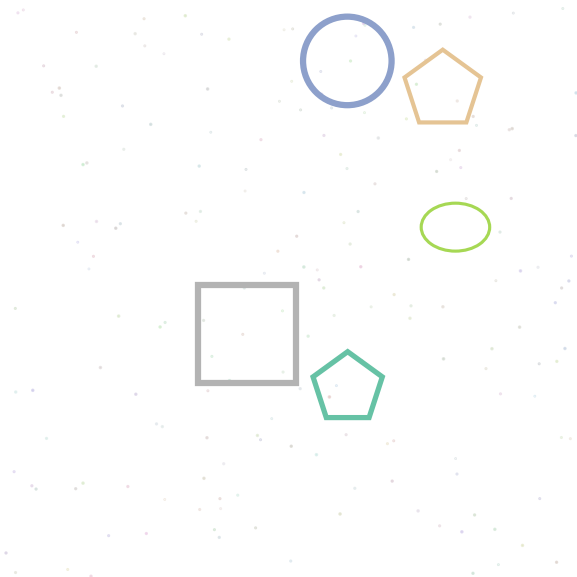[{"shape": "pentagon", "thickness": 2.5, "radius": 0.32, "center": [0.602, 0.327]}, {"shape": "circle", "thickness": 3, "radius": 0.38, "center": [0.601, 0.894]}, {"shape": "oval", "thickness": 1.5, "radius": 0.3, "center": [0.789, 0.606]}, {"shape": "pentagon", "thickness": 2, "radius": 0.35, "center": [0.767, 0.843]}, {"shape": "square", "thickness": 3, "radius": 0.42, "center": [0.428, 0.42]}]